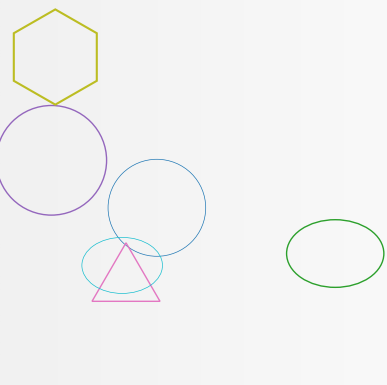[{"shape": "circle", "thickness": 0.5, "radius": 0.63, "center": [0.405, 0.46]}, {"shape": "oval", "thickness": 1, "radius": 0.63, "center": [0.865, 0.341]}, {"shape": "circle", "thickness": 1, "radius": 0.71, "center": [0.133, 0.584]}, {"shape": "triangle", "thickness": 1, "radius": 0.51, "center": [0.325, 0.268]}, {"shape": "hexagon", "thickness": 1.5, "radius": 0.62, "center": [0.143, 0.852]}, {"shape": "oval", "thickness": 0.5, "radius": 0.52, "center": [0.315, 0.311]}]